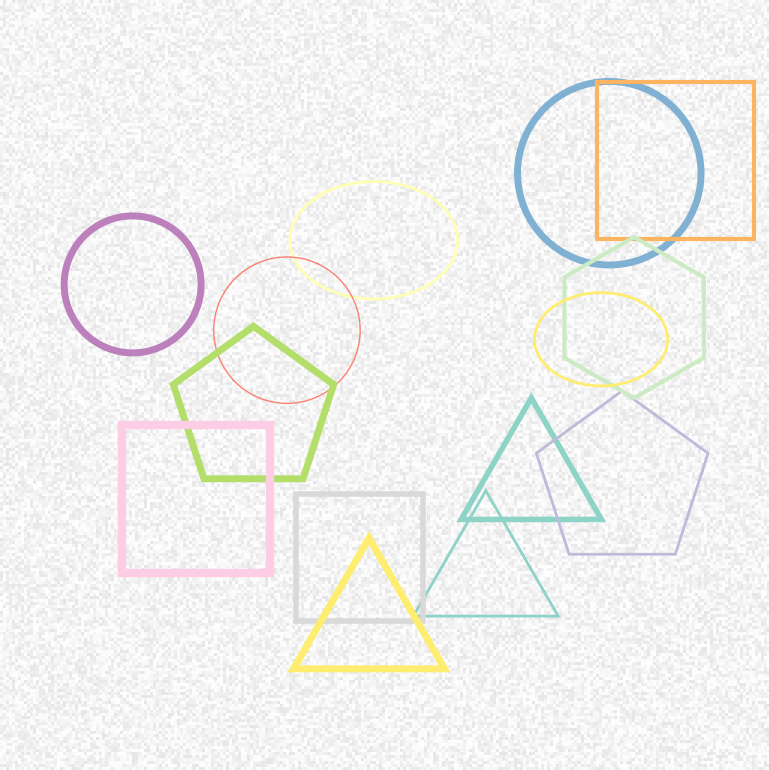[{"shape": "triangle", "thickness": 2, "radius": 0.53, "center": [0.69, 0.378]}, {"shape": "triangle", "thickness": 1, "radius": 0.54, "center": [0.631, 0.254]}, {"shape": "oval", "thickness": 1, "radius": 0.54, "center": [0.485, 0.688]}, {"shape": "pentagon", "thickness": 1, "radius": 0.59, "center": [0.808, 0.375]}, {"shape": "circle", "thickness": 0.5, "radius": 0.48, "center": [0.373, 0.571]}, {"shape": "circle", "thickness": 2.5, "radius": 0.6, "center": [0.791, 0.775]}, {"shape": "square", "thickness": 1.5, "radius": 0.51, "center": [0.877, 0.792]}, {"shape": "pentagon", "thickness": 2.5, "radius": 0.55, "center": [0.329, 0.467]}, {"shape": "square", "thickness": 3, "radius": 0.48, "center": [0.255, 0.352]}, {"shape": "square", "thickness": 2, "radius": 0.41, "center": [0.467, 0.276]}, {"shape": "circle", "thickness": 2.5, "radius": 0.44, "center": [0.172, 0.631]}, {"shape": "hexagon", "thickness": 1.5, "radius": 0.52, "center": [0.824, 0.588]}, {"shape": "oval", "thickness": 1, "radius": 0.43, "center": [0.781, 0.559]}, {"shape": "triangle", "thickness": 2.5, "radius": 0.57, "center": [0.479, 0.188]}]